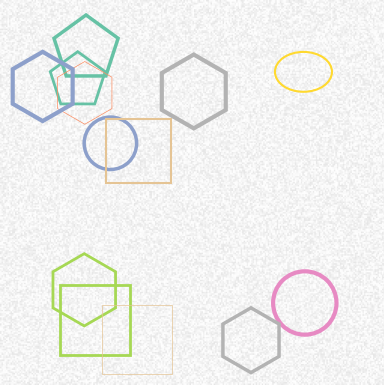[{"shape": "pentagon", "thickness": 2, "radius": 0.38, "center": [0.202, 0.791]}, {"shape": "pentagon", "thickness": 2.5, "radius": 0.44, "center": [0.224, 0.874]}, {"shape": "hexagon", "thickness": 0.5, "radius": 0.41, "center": [0.22, 0.759]}, {"shape": "circle", "thickness": 2.5, "radius": 0.34, "center": [0.287, 0.628]}, {"shape": "hexagon", "thickness": 3, "radius": 0.45, "center": [0.111, 0.775]}, {"shape": "circle", "thickness": 3, "radius": 0.41, "center": [0.792, 0.213]}, {"shape": "square", "thickness": 2, "radius": 0.45, "center": [0.247, 0.169]}, {"shape": "hexagon", "thickness": 2, "radius": 0.47, "center": [0.219, 0.247]}, {"shape": "oval", "thickness": 1.5, "radius": 0.37, "center": [0.788, 0.813]}, {"shape": "square", "thickness": 0.5, "radius": 0.45, "center": [0.356, 0.118]}, {"shape": "square", "thickness": 1.5, "radius": 0.42, "center": [0.36, 0.608]}, {"shape": "hexagon", "thickness": 2.5, "radius": 0.42, "center": [0.652, 0.116]}, {"shape": "hexagon", "thickness": 3, "radius": 0.48, "center": [0.503, 0.762]}]